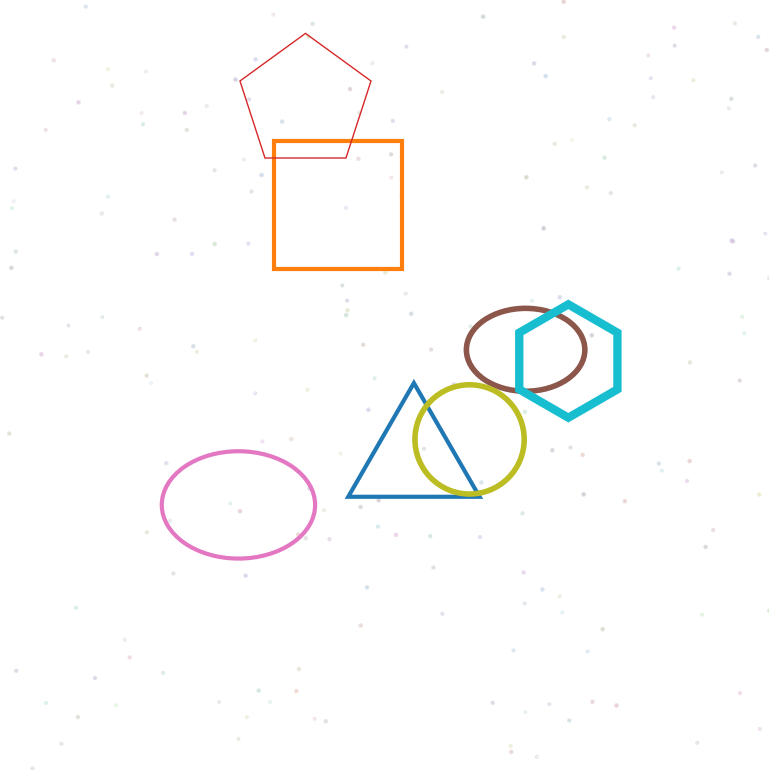[{"shape": "triangle", "thickness": 1.5, "radius": 0.49, "center": [0.538, 0.404]}, {"shape": "square", "thickness": 1.5, "radius": 0.42, "center": [0.439, 0.734]}, {"shape": "pentagon", "thickness": 0.5, "radius": 0.45, "center": [0.397, 0.867]}, {"shape": "oval", "thickness": 2, "radius": 0.38, "center": [0.683, 0.546]}, {"shape": "oval", "thickness": 1.5, "radius": 0.5, "center": [0.31, 0.344]}, {"shape": "circle", "thickness": 2, "radius": 0.35, "center": [0.61, 0.429]}, {"shape": "hexagon", "thickness": 3, "radius": 0.37, "center": [0.738, 0.531]}]